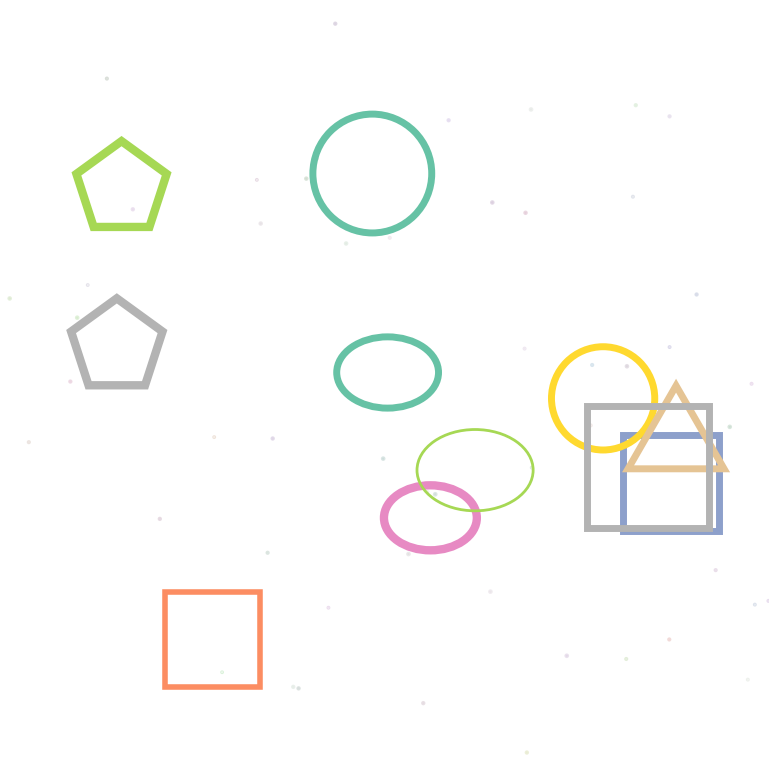[{"shape": "circle", "thickness": 2.5, "radius": 0.39, "center": [0.484, 0.775]}, {"shape": "oval", "thickness": 2.5, "radius": 0.33, "center": [0.503, 0.516]}, {"shape": "square", "thickness": 2, "radius": 0.31, "center": [0.277, 0.169]}, {"shape": "square", "thickness": 2.5, "radius": 0.31, "center": [0.872, 0.373]}, {"shape": "oval", "thickness": 3, "radius": 0.3, "center": [0.559, 0.328]}, {"shape": "oval", "thickness": 1, "radius": 0.38, "center": [0.617, 0.389]}, {"shape": "pentagon", "thickness": 3, "radius": 0.31, "center": [0.158, 0.755]}, {"shape": "circle", "thickness": 2.5, "radius": 0.34, "center": [0.783, 0.483]}, {"shape": "triangle", "thickness": 2.5, "radius": 0.36, "center": [0.878, 0.427]}, {"shape": "square", "thickness": 2.5, "radius": 0.4, "center": [0.842, 0.394]}, {"shape": "pentagon", "thickness": 3, "radius": 0.31, "center": [0.152, 0.55]}]